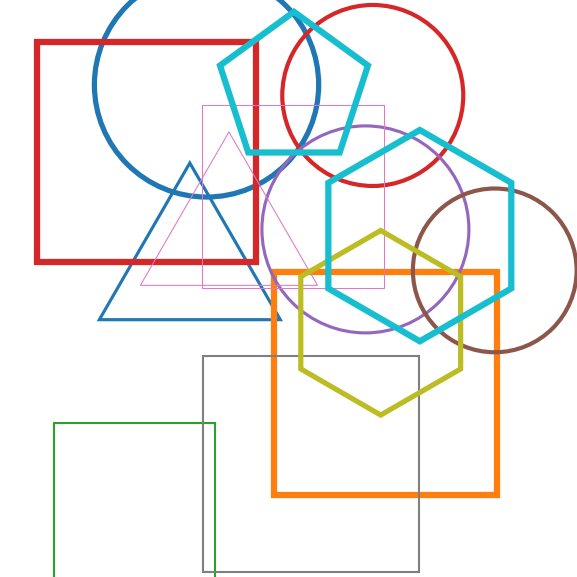[{"shape": "triangle", "thickness": 1.5, "radius": 0.9, "center": [0.329, 0.536]}, {"shape": "circle", "thickness": 2.5, "radius": 0.97, "center": [0.358, 0.852]}, {"shape": "square", "thickness": 3, "radius": 0.97, "center": [0.668, 0.335]}, {"shape": "square", "thickness": 1, "radius": 0.7, "center": [0.233, 0.127]}, {"shape": "circle", "thickness": 2, "radius": 0.78, "center": [0.645, 0.834]}, {"shape": "square", "thickness": 3, "radius": 0.95, "center": [0.254, 0.736]}, {"shape": "circle", "thickness": 1.5, "radius": 0.9, "center": [0.633, 0.602]}, {"shape": "circle", "thickness": 2, "radius": 0.71, "center": [0.857, 0.531]}, {"shape": "square", "thickness": 0.5, "radius": 0.79, "center": [0.507, 0.659]}, {"shape": "triangle", "thickness": 0.5, "radius": 0.89, "center": [0.396, 0.594]}, {"shape": "square", "thickness": 1, "radius": 0.94, "center": [0.539, 0.195]}, {"shape": "hexagon", "thickness": 2.5, "radius": 0.8, "center": [0.659, 0.44]}, {"shape": "hexagon", "thickness": 3, "radius": 0.91, "center": [0.727, 0.591]}, {"shape": "pentagon", "thickness": 3, "radius": 0.67, "center": [0.509, 0.844]}]